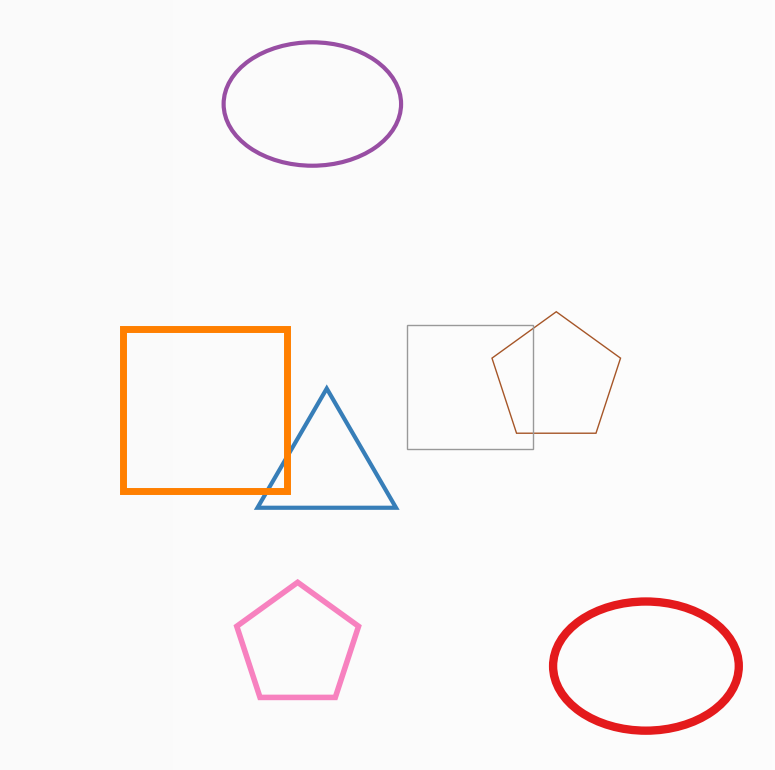[{"shape": "oval", "thickness": 3, "radius": 0.6, "center": [0.833, 0.135]}, {"shape": "triangle", "thickness": 1.5, "radius": 0.52, "center": [0.422, 0.392]}, {"shape": "oval", "thickness": 1.5, "radius": 0.57, "center": [0.403, 0.865]}, {"shape": "square", "thickness": 2.5, "radius": 0.53, "center": [0.265, 0.468]}, {"shape": "pentagon", "thickness": 0.5, "radius": 0.44, "center": [0.718, 0.508]}, {"shape": "pentagon", "thickness": 2, "radius": 0.41, "center": [0.384, 0.161]}, {"shape": "square", "thickness": 0.5, "radius": 0.4, "center": [0.606, 0.498]}]